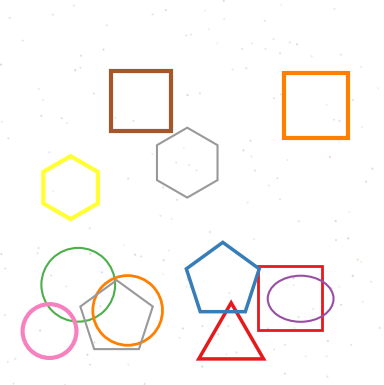[{"shape": "triangle", "thickness": 2.5, "radius": 0.49, "center": [0.6, 0.116]}, {"shape": "square", "thickness": 2, "radius": 0.41, "center": [0.754, 0.226]}, {"shape": "pentagon", "thickness": 2.5, "radius": 0.5, "center": [0.579, 0.271]}, {"shape": "circle", "thickness": 1.5, "radius": 0.48, "center": [0.203, 0.26]}, {"shape": "oval", "thickness": 1.5, "radius": 0.43, "center": [0.781, 0.224]}, {"shape": "circle", "thickness": 2, "radius": 0.45, "center": [0.332, 0.194]}, {"shape": "square", "thickness": 3, "radius": 0.42, "center": [0.821, 0.726]}, {"shape": "hexagon", "thickness": 3, "radius": 0.41, "center": [0.183, 0.513]}, {"shape": "square", "thickness": 3, "radius": 0.39, "center": [0.367, 0.738]}, {"shape": "circle", "thickness": 3, "radius": 0.35, "center": [0.129, 0.14]}, {"shape": "pentagon", "thickness": 1.5, "radius": 0.49, "center": [0.303, 0.173]}, {"shape": "hexagon", "thickness": 1.5, "radius": 0.45, "center": [0.486, 0.578]}]